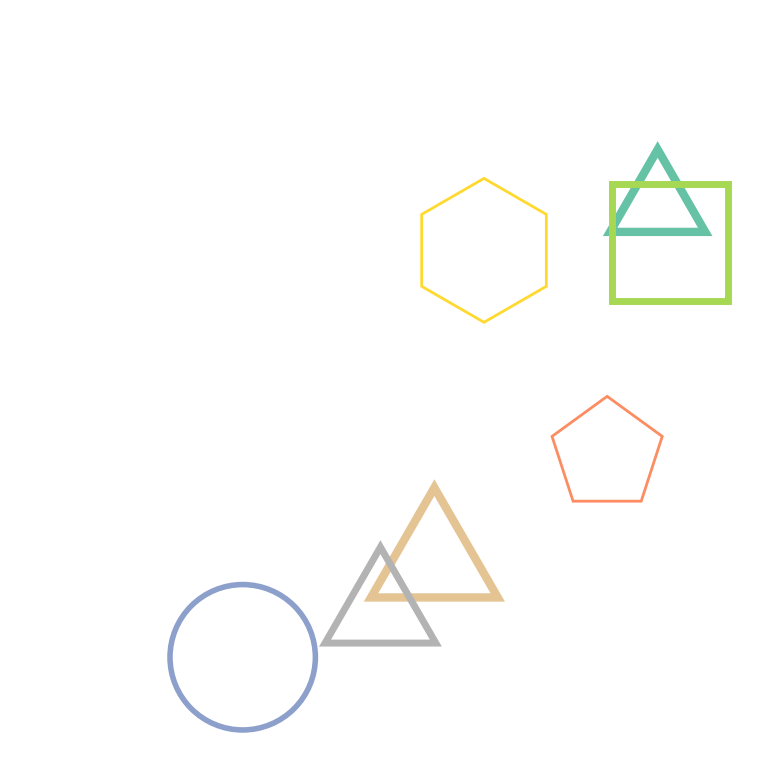[{"shape": "triangle", "thickness": 3, "radius": 0.36, "center": [0.854, 0.734]}, {"shape": "pentagon", "thickness": 1, "radius": 0.38, "center": [0.789, 0.41]}, {"shape": "circle", "thickness": 2, "radius": 0.47, "center": [0.315, 0.146]}, {"shape": "square", "thickness": 2.5, "radius": 0.38, "center": [0.87, 0.685]}, {"shape": "hexagon", "thickness": 1, "radius": 0.47, "center": [0.629, 0.675]}, {"shape": "triangle", "thickness": 3, "radius": 0.48, "center": [0.564, 0.272]}, {"shape": "triangle", "thickness": 2.5, "radius": 0.42, "center": [0.494, 0.206]}]